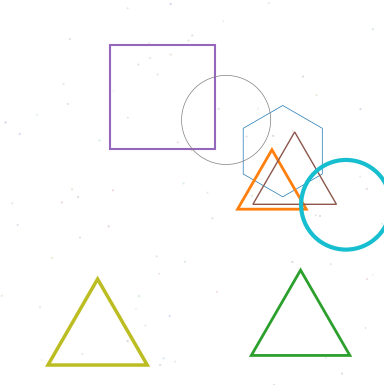[{"shape": "hexagon", "thickness": 0.5, "radius": 0.59, "center": [0.734, 0.607]}, {"shape": "triangle", "thickness": 2, "radius": 0.52, "center": [0.706, 0.508]}, {"shape": "triangle", "thickness": 2, "radius": 0.74, "center": [0.781, 0.151]}, {"shape": "square", "thickness": 1.5, "radius": 0.68, "center": [0.423, 0.748]}, {"shape": "triangle", "thickness": 1, "radius": 0.63, "center": [0.765, 0.532]}, {"shape": "circle", "thickness": 0.5, "radius": 0.58, "center": [0.587, 0.688]}, {"shape": "triangle", "thickness": 2.5, "radius": 0.74, "center": [0.254, 0.126]}, {"shape": "circle", "thickness": 3, "radius": 0.58, "center": [0.899, 0.468]}]